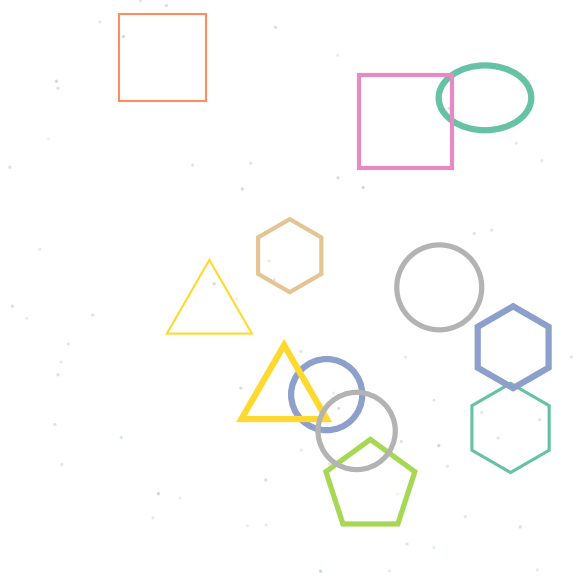[{"shape": "oval", "thickness": 3, "radius": 0.4, "center": [0.84, 0.83]}, {"shape": "hexagon", "thickness": 1.5, "radius": 0.39, "center": [0.884, 0.258]}, {"shape": "square", "thickness": 1, "radius": 0.37, "center": [0.281, 0.9]}, {"shape": "hexagon", "thickness": 3, "radius": 0.35, "center": [0.889, 0.398]}, {"shape": "circle", "thickness": 3, "radius": 0.31, "center": [0.566, 0.316]}, {"shape": "square", "thickness": 2, "radius": 0.4, "center": [0.702, 0.789]}, {"shape": "pentagon", "thickness": 2.5, "radius": 0.4, "center": [0.641, 0.157]}, {"shape": "triangle", "thickness": 1, "radius": 0.43, "center": [0.363, 0.464]}, {"shape": "triangle", "thickness": 3, "radius": 0.43, "center": [0.492, 0.316]}, {"shape": "hexagon", "thickness": 2, "radius": 0.32, "center": [0.502, 0.556]}, {"shape": "circle", "thickness": 2.5, "radius": 0.37, "center": [0.761, 0.502]}, {"shape": "circle", "thickness": 2.5, "radius": 0.33, "center": [0.618, 0.253]}]